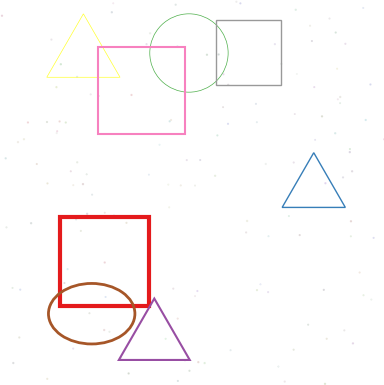[{"shape": "square", "thickness": 3, "radius": 0.58, "center": [0.272, 0.321]}, {"shape": "triangle", "thickness": 1, "radius": 0.47, "center": [0.815, 0.509]}, {"shape": "circle", "thickness": 0.5, "radius": 0.51, "center": [0.491, 0.862]}, {"shape": "triangle", "thickness": 1.5, "radius": 0.53, "center": [0.401, 0.118]}, {"shape": "triangle", "thickness": 0.5, "radius": 0.55, "center": [0.217, 0.854]}, {"shape": "oval", "thickness": 2, "radius": 0.56, "center": [0.238, 0.185]}, {"shape": "square", "thickness": 1.5, "radius": 0.57, "center": [0.368, 0.765]}, {"shape": "square", "thickness": 1, "radius": 0.42, "center": [0.646, 0.864]}]